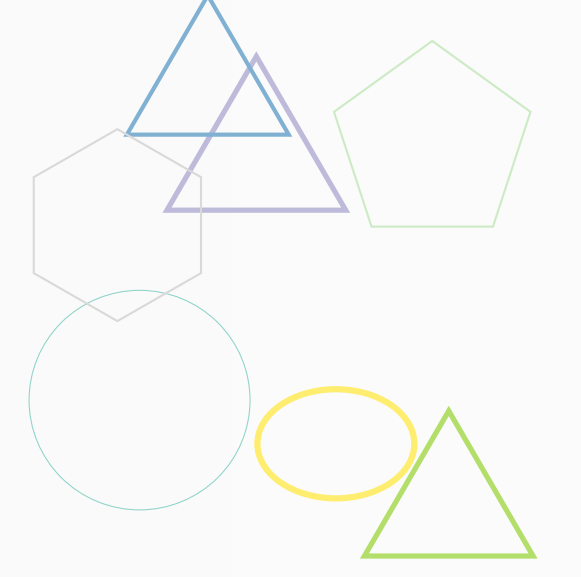[{"shape": "circle", "thickness": 0.5, "radius": 0.95, "center": [0.24, 0.306]}, {"shape": "triangle", "thickness": 2.5, "radius": 0.89, "center": [0.441, 0.724]}, {"shape": "triangle", "thickness": 2, "radius": 0.8, "center": [0.358, 0.846]}, {"shape": "triangle", "thickness": 2.5, "radius": 0.84, "center": [0.772, 0.12]}, {"shape": "hexagon", "thickness": 1, "radius": 0.83, "center": [0.202, 0.609]}, {"shape": "pentagon", "thickness": 1, "radius": 0.89, "center": [0.744, 0.75]}, {"shape": "oval", "thickness": 3, "radius": 0.67, "center": [0.578, 0.231]}]